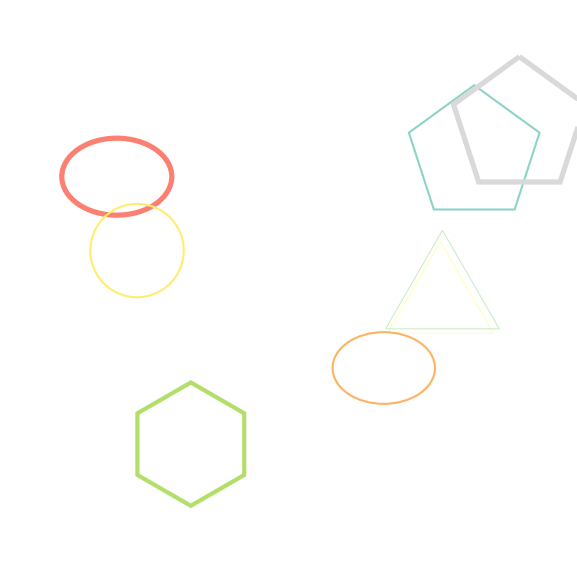[{"shape": "pentagon", "thickness": 1, "radius": 0.59, "center": [0.821, 0.733]}, {"shape": "triangle", "thickness": 0.5, "radius": 0.53, "center": [0.763, 0.475]}, {"shape": "oval", "thickness": 2.5, "radius": 0.48, "center": [0.202, 0.693]}, {"shape": "oval", "thickness": 1, "radius": 0.44, "center": [0.665, 0.362]}, {"shape": "hexagon", "thickness": 2, "radius": 0.53, "center": [0.33, 0.23]}, {"shape": "pentagon", "thickness": 2.5, "radius": 0.6, "center": [0.899, 0.781]}, {"shape": "triangle", "thickness": 0.5, "radius": 0.57, "center": [0.766, 0.487]}, {"shape": "circle", "thickness": 1, "radius": 0.4, "center": [0.237, 0.565]}]